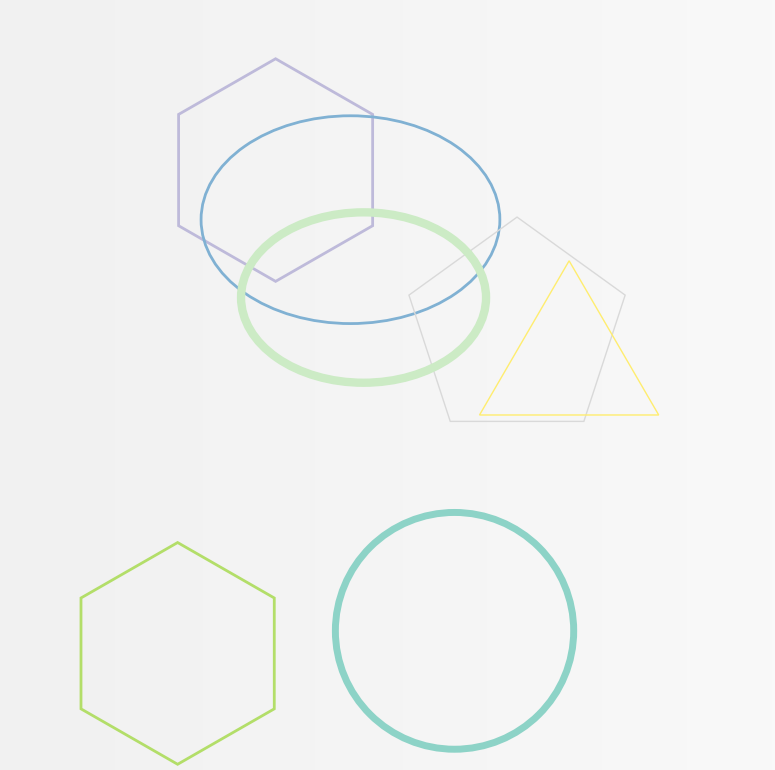[{"shape": "circle", "thickness": 2.5, "radius": 0.77, "center": [0.586, 0.181]}, {"shape": "hexagon", "thickness": 1, "radius": 0.72, "center": [0.356, 0.779]}, {"shape": "oval", "thickness": 1, "radius": 0.96, "center": [0.452, 0.715]}, {"shape": "hexagon", "thickness": 1, "radius": 0.72, "center": [0.229, 0.151]}, {"shape": "pentagon", "thickness": 0.5, "radius": 0.73, "center": [0.667, 0.571]}, {"shape": "oval", "thickness": 3, "radius": 0.79, "center": [0.469, 0.614]}, {"shape": "triangle", "thickness": 0.5, "radius": 0.67, "center": [0.734, 0.528]}]